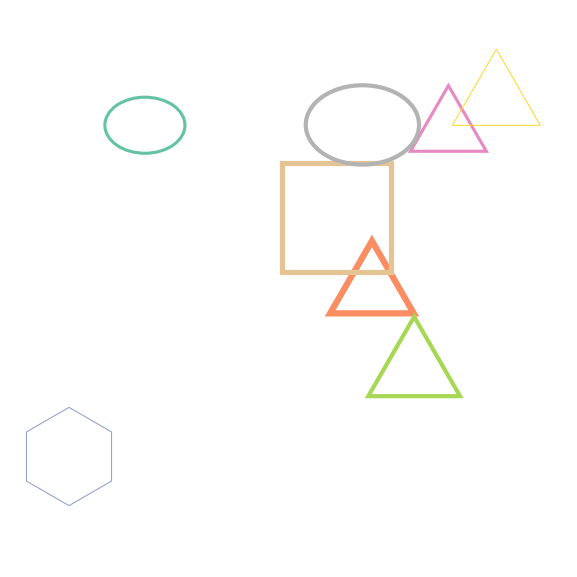[{"shape": "oval", "thickness": 1.5, "radius": 0.35, "center": [0.251, 0.782]}, {"shape": "triangle", "thickness": 3, "radius": 0.42, "center": [0.644, 0.498]}, {"shape": "hexagon", "thickness": 0.5, "radius": 0.43, "center": [0.119, 0.209]}, {"shape": "triangle", "thickness": 1.5, "radius": 0.38, "center": [0.776, 0.775]}, {"shape": "triangle", "thickness": 2, "radius": 0.46, "center": [0.717, 0.359]}, {"shape": "triangle", "thickness": 0.5, "radius": 0.44, "center": [0.859, 0.826]}, {"shape": "square", "thickness": 2.5, "radius": 0.47, "center": [0.583, 0.623]}, {"shape": "oval", "thickness": 2, "radius": 0.49, "center": [0.628, 0.783]}]